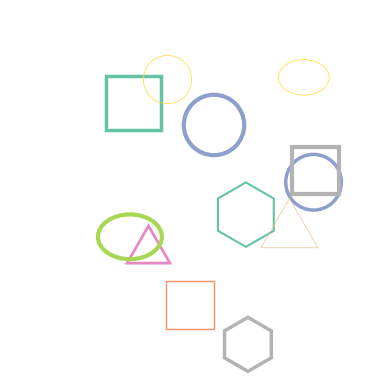[{"shape": "hexagon", "thickness": 1.5, "radius": 0.42, "center": [0.639, 0.442]}, {"shape": "square", "thickness": 2.5, "radius": 0.36, "center": [0.347, 0.732]}, {"shape": "square", "thickness": 1, "radius": 0.31, "center": [0.493, 0.209]}, {"shape": "circle", "thickness": 3, "radius": 0.39, "center": [0.556, 0.675]}, {"shape": "circle", "thickness": 2.5, "radius": 0.36, "center": [0.814, 0.527]}, {"shape": "triangle", "thickness": 2, "radius": 0.32, "center": [0.386, 0.349]}, {"shape": "oval", "thickness": 3, "radius": 0.42, "center": [0.337, 0.385]}, {"shape": "circle", "thickness": 0.5, "radius": 0.31, "center": [0.435, 0.793]}, {"shape": "oval", "thickness": 0.5, "radius": 0.33, "center": [0.789, 0.799]}, {"shape": "triangle", "thickness": 0.5, "radius": 0.43, "center": [0.752, 0.399]}, {"shape": "hexagon", "thickness": 2.5, "radius": 0.35, "center": [0.644, 0.106]}, {"shape": "square", "thickness": 3, "radius": 0.3, "center": [0.82, 0.557]}]